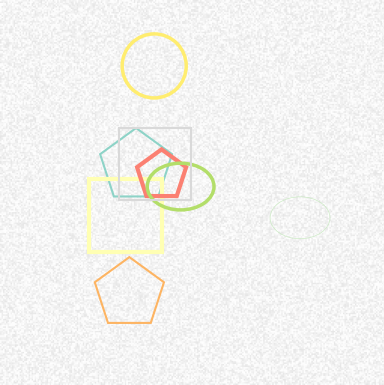[{"shape": "pentagon", "thickness": 1.5, "radius": 0.49, "center": [0.354, 0.569]}, {"shape": "square", "thickness": 3, "radius": 0.47, "center": [0.326, 0.441]}, {"shape": "pentagon", "thickness": 3, "radius": 0.34, "center": [0.42, 0.545]}, {"shape": "pentagon", "thickness": 1.5, "radius": 0.47, "center": [0.336, 0.238]}, {"shape": "oval", "thickness": 2.5, "radius": 0.43, "center": [0.469, 0.515]}, {"shape": "square", "thickness": 1.5, "radius": 0.47, "center": [0.402, 0.574]}, {"shape": "oval", "thickness": 0.5, "radius": 0.39, "center": [0.779, 0.434]}, {"shape": "circle", "thickness": 2.5, "radius": 0.42, "center": [0.401, 0.829]}]